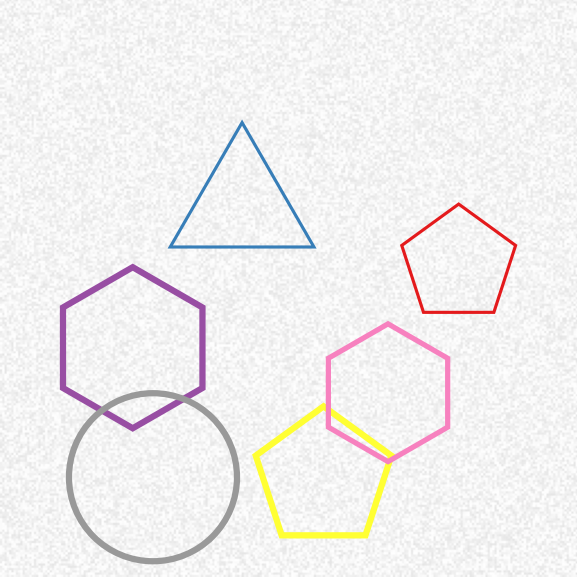[{"shape": "pentagon", "thickness": 1.5, "radius": 0.52, "center": [0.794, 0.542]}, {"shape": "triangle", "thickness": 1.5, "radius": 0.72, "center": [0.419, 0.643]}, {"shape": "hexagon", "thickness": 3, "radius": 0.7, "center": [0.23, 0.397]}, {"shape": "pentagon", "thickness": 3, "radius": 0.62, "center": [0.56, 0.172]}, {"shape": "hexagon", "thickness": 2.5, "radius": 0.6, "center": [0.672, 0.319]}, {"shape": "circle", "thickness": 3, "radius": 0.73, "center": [0.265, 0.173]}]